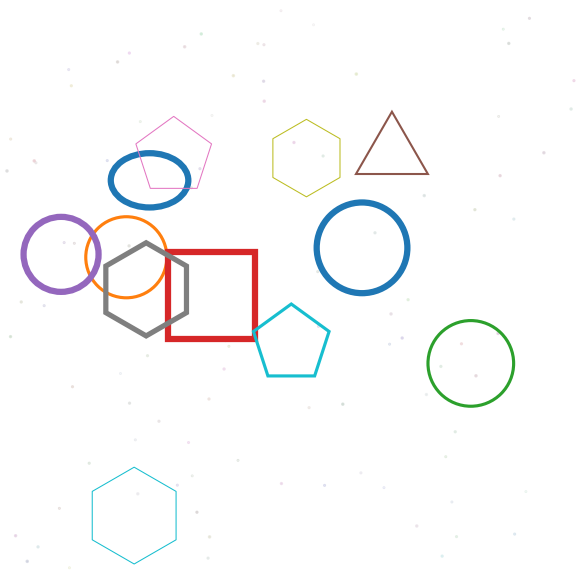[{"shape": "circle", "thickness": 3, "radius": 0.39, "center": [0.627, 0.57]}, {"shape": "oval", "thickness": 3, "radius": 0.34, "center": [0.259, 0.687]}, {"shape": "circle", "thickness": 1.5, "radius": 0.35, "center": [0.219, 0.554]}, {"shape": "circle", "thickness": 1.5, "radius": 0.37, "center": [0.815, 0.37]}, {"shape": "square", "thickness": 3, "radius": 0.38, "center": [0.366, 0.487]}, {"shape": "circle", "thickness": 3, "radius": 0.32, "center": [0.106, 0.559]}, {"shape": "triangle", "thickness": 1, "radius": 0.36, "center": [0.679, 0.734]}, {"shape": "pentagon", "thickness": 0.5, "radius": 0.34, "center": [0.301, 0.729]}, {"shape": "hexagon", "thickness": 2.5, "radius": 0.4, "center": [0.253, 0.498]}, {"shape": "hexagon", "thickness": 0.5, "radius": 0.34, "center": [0.531, 0.725]}, {"shape": "hexagon", "thickness": 0.5, "radius": 0.42, "center": [0.232, 0.106]}, {"shape": "pentagon", "thickness": 1.5, "radius": 0.34, "center": [0.504, 0.404]}]